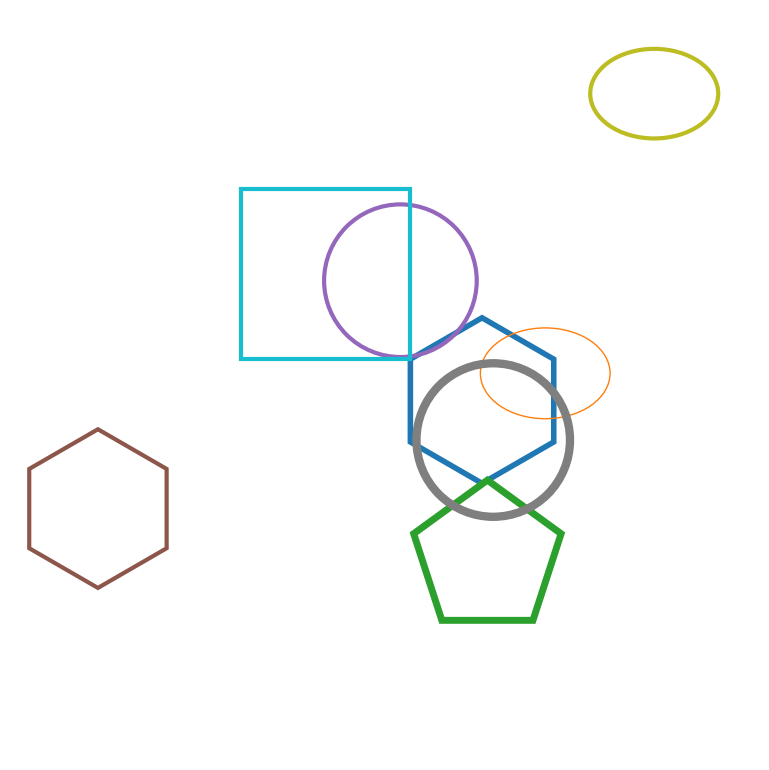[{"shape": "hexagon", "thickness": 2, "radius": 0.54, "center": [0.626, 0.48]}, {"shape": "oval", "thickness": 0.5, "radius": 0.42, "center": [0.708, 0.515]}, {"shape": "pentagon", "thickness": 2.5, "radius": 0.5, "center": [0.633, 0.276]}, {"shape": "circle", "thickness": 1.5, "radius": 0.5, "center": [0.52, 0.635]}, {"shape": "hexagon", "thickness": 1.5, "radius": 0.52, "center": [0.127, 0.339]}, {"shape": "circle", "thickness": 3, "radius": 0.5, "center": [0.641, 0.429]}, {"shape": "oval", "thickness": 1.5, "radius": 0.42, "center": [0.85, 0.878]}, {"shape": "square", "thickness": 1.5, "radius": 0.55, "center": [0.423, 0.644]}]